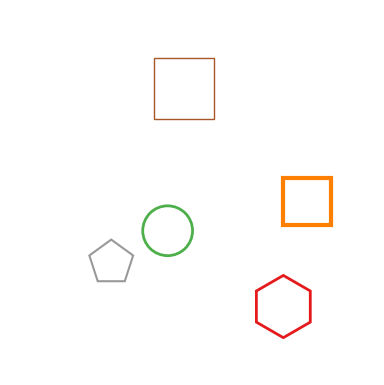[{"shape": "hexagon", "thickness": 2, "radius": 0.4, "center": [0.736, 0.204]}, {"shape": "circle", "thickness": 2, "radius": 0.32, "center": [0.435, 0.401]}, {"shape": "square", "thickness": 3, "radius": 0.31, "center": [0.797, 0.476]}, {"shape": "square", "thickness": 1, "radius": 0.39, "center": [0.477, 0.77]}, {"shape": "pentagon", "thickness": 1.5, "radius": 0.3, "center": [0.289, 0.318]}]